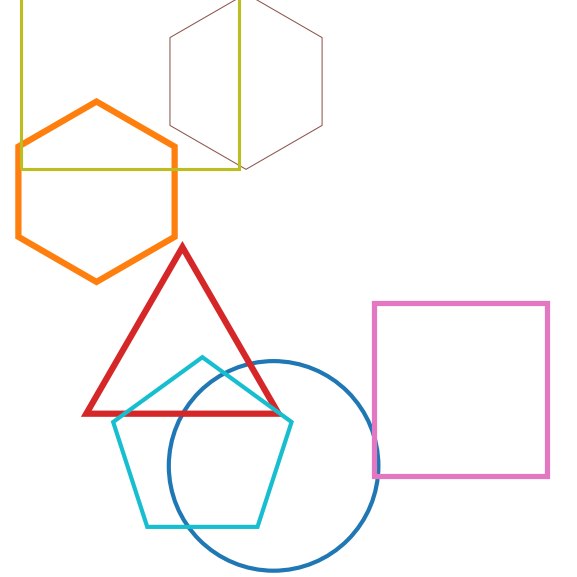[{"shape": "circle", "thickness": 2, "radius": 0.91, "center": [0.474, 0.192]}, {"shape": "hexagon", "thickness": 3, "radius": 0.78, "center": [0.167, 0.667]}, {"shape": "triangle", "thickness": 3, "radius": 0.96, "center": [0.316, 0.379]}, {"shape": "hexagon", "thickness": 0.5, "radius": 0.76, "center": [0.426, 0.858]}, {"shape": "square", "thickness": 2.5, "radius": 0.75, "center": [0.797, 0.325]}, {"shape": "square", "thickness": 1.5, "radius": 0.94, "center": [0.225, 0.895]}, {"shape": "pentagon", "thickness": 2, "radius": 0.81, "center": [0.35, 0.218]}]